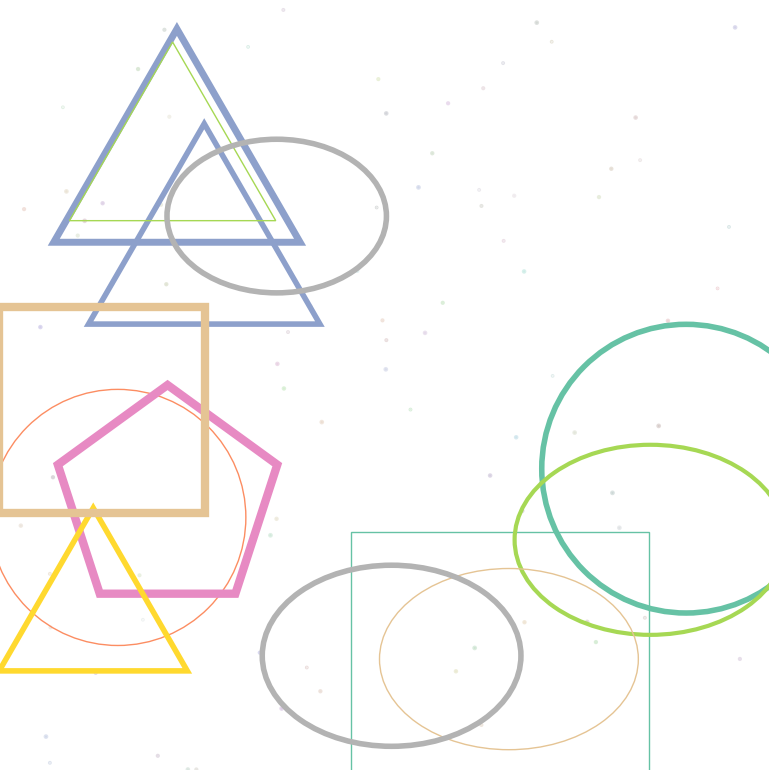[{"shape": "square", "thickness": 0.5, "radius": 0.97, "center": [0.65, 0.115]}, {"shape": "circle", "thickness": 2, "radius": 0.94, "center": [0.891, 0.391]}, {"shape": "circle", "thickness": 0.5, "radius": 0.83, "center": [0.153, 0.328]}, {"shape": "triangle", "thickness": 2, "radius": 0.87, "center": [0.265, 0.666]}, {"shape": "triangle", "thickness": 2.5, "radius": 0.92, "center": [0.23, 0.778]}, {"shape": "pentagon", "thickness": 3, "radius": 0.75, "center": [0.218, 0.35]}, {"shape": "triangle", "thickness": 0.5, "radius": 0.77, "center": [0.224, 0.791]}, {"shape": "oval", "thickness": 1.5, "radius": 0.88, "center": [0.845, 0.299]}, {"shape": "triangle", "thickness": 2, "radius": 0.71, "center": [0.121, 0.199]}, {"shape": "square", "thickness": 3, "radius": 0.67, "center": [0.133, 0.468]}, {"shape": "oval", "thickness": 0.5, "radius": 0.84, "center": [0.661, 0.144]}, {"shape": "oval", "thickness": 2, "radius": 0.71, "center": [0.359, 0.719]}, {"shape": "oval", "thickness": 2, "radius": 0.84, "center": [0.509, 0.148]}]